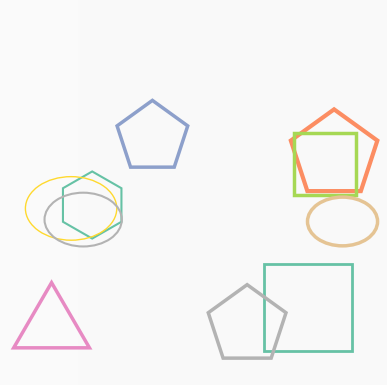[{"shape": "hexagon", "thickness": 1.5, "radius": 0.44, "center": [0.238, 0.468]}, {"shape": "square", "thickness": 2, "radius": 0.57, "center": [0.795, 0.201]}, {"shape": "pentagon", "thickness": 3, "radius": 0.59, "center": [0.862, 0.599]}, {"shape": "pentagon", "thickness": 2.5, "radius": 0.48, "center": [0.393, 0.643]}, {"shape": "triangle", "thickness": 2.5, "radius": 0.56, "center": [0.133, 0.153]}, {"shape": "square", "thickness": 2.5, "radius": 0.4, "center": [0.838, 0.575]}, {"shape": "oval", "thickness": 1, "radius": 0.59, "center": [0.183, 0.459]}, {"shape": "oval", "thickness": 2.5, "radius": 0.45, "center": [0.884, 0.425]}, {"shape": "pentagon", "thickness": 2.5, "radius": 0.53, "center": [0.638, 0.155]}, {"shape": "oval", "thickness": 1.5, "radius": 0.5, "center": [0.215, 0.43]}]